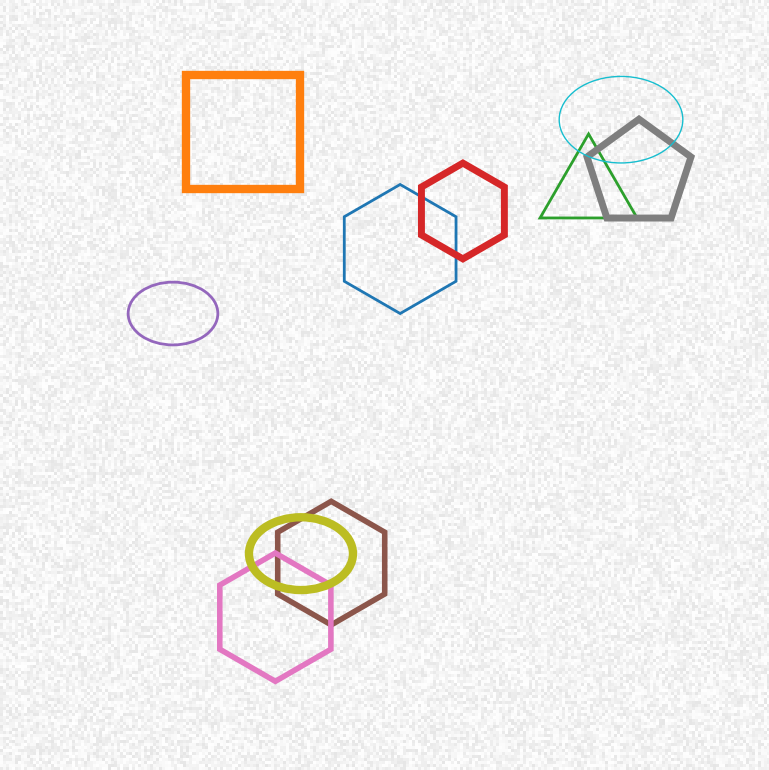[{"shape": "hexagon", "thickness": 1, "radius": 0.42, "center": [0.52, 0.677]}, {"shape": "square", "thickness": 3, "radius": 0.37, "center": [0.316, 0.828]}, {"shape": "triangle", "thickness": 1, "radius": 0.36, "center": [0.764, 0.753]}, {"shape": "hexagon", "thickness": 2.5, "radius": 0.31, "center": [0.601, 0.726]}, {"shape": "oval", "thickness": 1, "radius": 0.29, "center": [0.225, 0.593]}, {"shape": "hexagon", "thickness": 2, "radius": 0.4, "center": [0.43, 0.269]}, {"shape": "hexagon", "thickness": 2, "radius": 0.42, "center": [0.358, 0.198]}, {"shape": "pentagon", "thickness": 2.5, "radius": 0.35, "center": [0.83, 0.774]}, {"shape": "oval", "thickness": 3, "radius": 0.34, "center": [0.391, 0.281]}, {"shape": "oval", "thickness": 0.5, "radius": 0.4, "center": [0.807, 0.845]}]